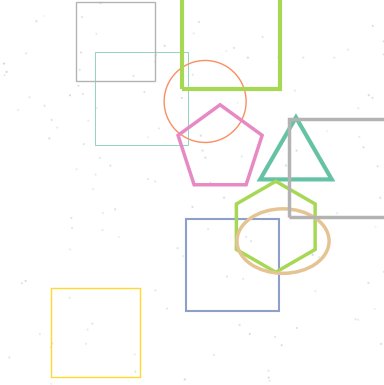[{"shape": "square", "thickness": 0.5, "radius": 0.6, "center": [0.367, 0.744]}, {"shape": "triangle", "thickness": 3, "radius": 0.54, "center": [0.769, 0.588]}, {"shape": "circle", "thickness": 1, "radius": 0.53, "center": [0.533, 0.736]}, {"shape": "square", "thickness": 1.5, "radius": 0.6, "center": [0.604, 0.312]}, {"shape": "pentagon", "thickness": 2.5, "radius": 0.57, "center": [0.572, 0.613]}, {"shape": "hexagon", "thickness": 2.5, "radius": 0.59, "center": [0.716, 0.411]}, {"shape": "square", "thickness": 3, "radius": 0.63, "center": [0.6, 0.895]}, {"shape": "square", "thickness": 1, "radius": 0.58, "center": [0.248, 0.137]}, {"shape": "oval", "thickness": 2.5, "radius": 0.6, "center": [0.735, 0.374]}, {"shape": "square", "thickness": 1, "radius": 0.51, "center": [0.3, 0.893]}, {"shape": "square", "thickness": 2.5, "radius": 0.64, "center": [0.877, 0.564]}]